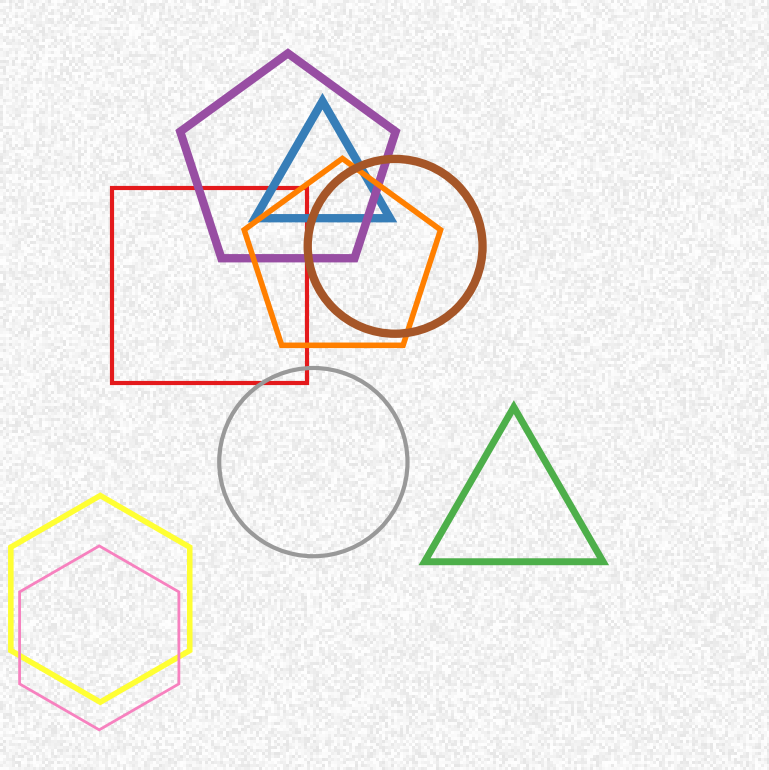[{"shape": "square", "thickness": 1.5, "radius": 0.63, "center": [0.272, 0.63]}, {"shape": "triangle", "thickness": 3, "radius": 0.51, "center": [0.419, 0.767]}, {"shape": "triangle", "thickness": 2.5, "radius": 0.67, "center": [0.667, 0.337]}, {"shape": "pentagon", "thickness": 3, "radius": 0.74, "center": [0.374, 0.784]}, {"shape": "pentagon", "thickness": 2, "radius": 0.67, "center": [0.445, 0.66]}, {"shape": "hexagon", "thickness": 2, "radius": 0.67, "center": [0.13, 0.222]}, {"shape": "circle", "thickness": 3, "radius": 0.57, "center": [0.513, 0.68]}, {"shape": "hexagon", "thickness": 1, "radius": 0.6, "center": [0.129, 0.172]}, {"shape": "circle", "thickness": 1.5, "radius": 0.61, "center": [0.407, 0.4]}]